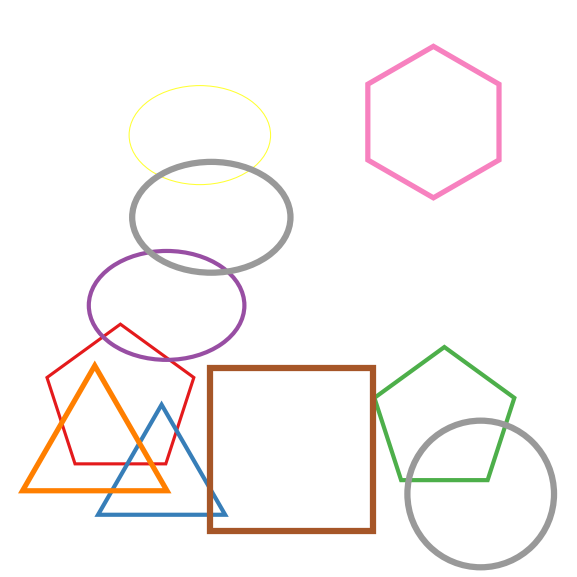[{"shape": "pentagon", "thickness": 1.5, "radius": 0.67, "center": [0.208, 0.304]}, {"shape": "triangle", "thickness": 2, "radius": 0.64, "center": [0.28, 0.171]}, {"shape": "pentagon", "thickness": 2, "radius": 0.64, "center": [0.769, 0.271]}, {"shape": "oval", "thickness": 2, "radius": 0.67, "center": [0.288, 0.47]}, {"shape": "triangle", "thickness": 2.5, "radius": 0.72, "center": [0.164, 0.222]}, {"shape": "oval", "thickness": 0.5, "radius": 0.61, "center": [0.346, 0.765]}, {"shape": "square", "thickness": 3, "radius": 0.7, "center": [0.505, 0.221]}, {"shape": "hexagon", "thickness": 2.5, "radius": 0.66, "center": [0.751, 0.788]}, {"shape": "oval", "thickness": 3, "radius": 0.69, "center": [0.366, 0.623]}, {"shape": "circle", "thickness": 3, "radius": 0.63, "center": [0.832, 0.144]}]